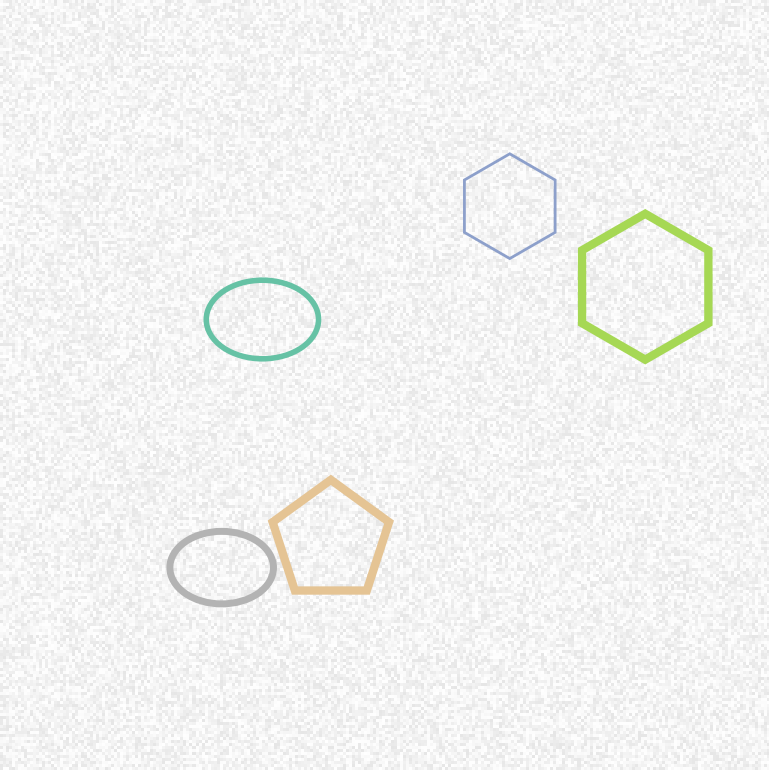[{"shape": "oval", "thickness": 2, "radius": 0.36, "center": [0.341, 0.585]}, {"shape": "hexagon", "thickness": 1, "radius": 0.34, "center": [0.662, 0.732]}, {"shape": "hexagon", "thickness": 3, "radius": 0.47, "center": [0.838, 0.628]}, {"shape": "pentagon", "thickness": 3, "radius": 0.4, "center": [0.43, 0.297]}, {"shape": "oval", "thickness": 2.5, "radius": 0.34, "center": [0.288, 0.263]}]